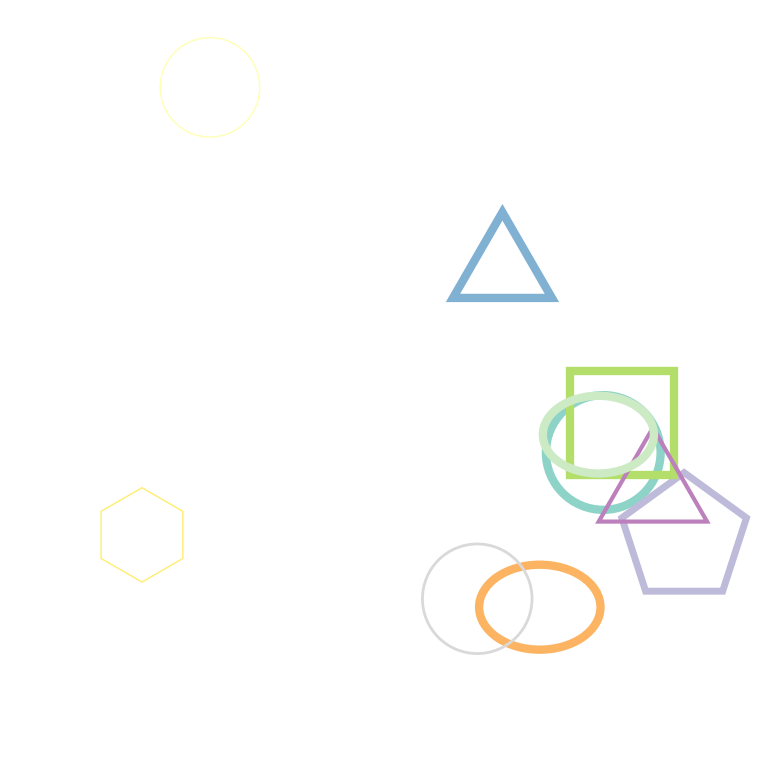[{"shape": "circle", "thickness": 3, "radius": 0.37, "center": [0.783, 0.412]}, {"shape": "circle", "thickness": 0.5, "radius": 0.32, "center": [0.273, 0.887]}, {"shape": "pentagon", "thickness": 2.5, "radius": 0.43, "center": [0.888, 0.301]}, {"shape": "triangle", "thickness": 3, "radius": 0.37, "center": [0.653, 0.65]}, {"shape": "oval", "thickness": 3, "radius": 0.39, "center": [0.701, 0.211]}, {"shape": "square", "thickness": 3, "radius": 0.34, "center": [0.808, 0.451]}, {"shape": "circle", "thickness": 1, "radius": 0.36, "center": [0.62, 0.222]}, {"shape": "triangle", "thickness": 1.5, "radius": 0.41, "center": [0.848, 0.363]}, {"shape": "oval", "thickness": 3, "radius": 0.36, "center": [0.777, 0.436]}, {"shape": "hexagon", "thickness": 0.5, "radius": 0.31, "center": [0.184, 0.305]}]